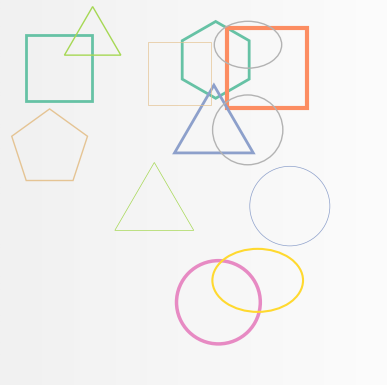[{"shape": "hexagon", "thickness": 2, "radius": 0.5, "center": [0.557, 0.844]}, {"shape": "square", "thickness": 2, "radius": 0.42, "center": [0.151, 0.823]}, {"shape": "square", "thickness": 3, "radius": 0.52, "center": [0.688, 0.824]}, {"shape": "triangle", "thickness": 2, "radius": 0.59, "center": [0.552, 0.661]}, {"shape": "circle", "thickness": 0.5, "radius": 0.52, "center": [0.748, 0.465]}, {"shape": "circle", "thickness": 2.5, "radius": 0.54, "center": [0.564, 0.215]}, {"shape": "triangle", "thickness": 1, "radius": 0.42, "center": [0.239, 0.899]}, {"shape": "triangle", "thickness": 0.5, "radius": 0.59, "center": [0.398, 0.46]}, {"shape": "oval", "thickness": 1.5, "radius": 0.58, "center": [0.665, 0.272]}, {"shape": "pentagon", "thickness": 1, "radius": 0.51, "center": [0.128, 0.614]}, {"shape": "square", "thickness": 0.5, "radius": 0.41, "center": [0.464, 0.809]}, {"shape": "circle", "thickness": 1, "radius": 0.45, "center": [0.639, 0.663]}, {"shape": "oval", "thickness": 1, "radius": 0.43, "center": [0.64, 0.884]}]